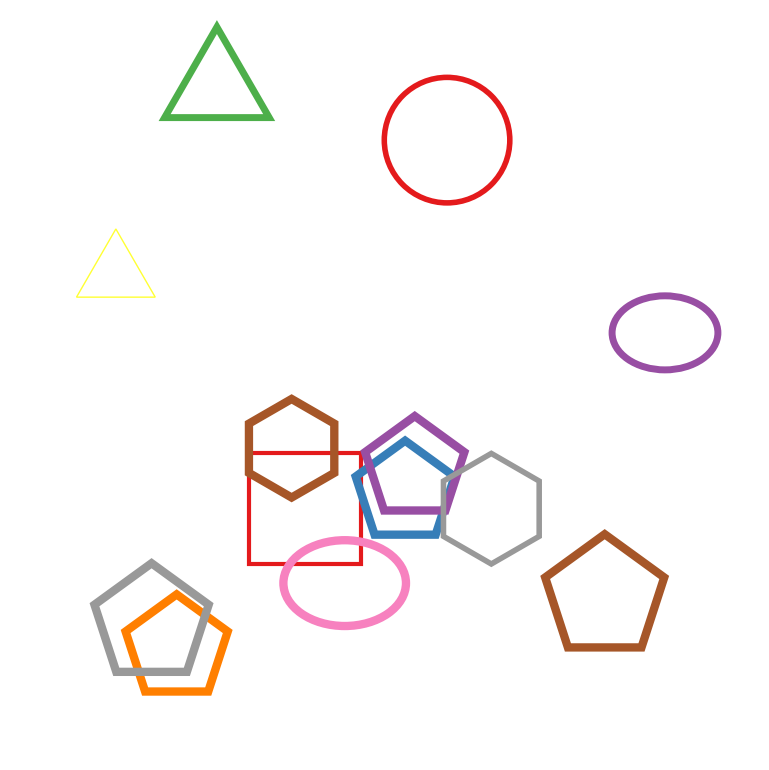[{"shape": "square", "thickness": 1.5, "radius": 0.36, "center": [0.396, 0.34]}, {"shape": "circle", "thickness": 2, "radius": 0.41, "center": [0.581, 0.818]}, {"shape": "pentagon", "thickness": 3, "radius": 0.34, "center": [0.526, 0.36]}, {"shape": "triangle", "thickness": 2.5, "radius": 0.39, "center": [0.282, 0.886]}, {"shape": "oval", "thickness": 2.5, "radius": 0.34, "center": [0.864, 0.568]}, {"shape": "pentagon", "thickness": 3, "radius": 0.34, "center": [0.539, 0.392]}, {"shape": "pentagon", "thickness": 3, "radius": 0.35, "center": [0.229, 0.158]}, {"shape": "triangle", "thickness": 0.5, "radius": 0.3, "center": [0.15, 0.644]}, {"shape": "pentagon", "thickness": 3, "radius": 0.41, "center": [0.785, 0.225]}, {"shape": "hexagon", "thickness": 3, "radius": 0.32, "center": [0.379, 0.418]}, {"shape": "oval", "thickness": 3, "radius": 0.4, "center": [0.448, 0.243]}, {"shape": "hexagon", "thickness": 2, "radius": 0.36, "center": [0.638, 0.339]}, {"shape": "pentagon", "thickness": 3, "radius": 0.39, "center": [0.197, 0.191]}]